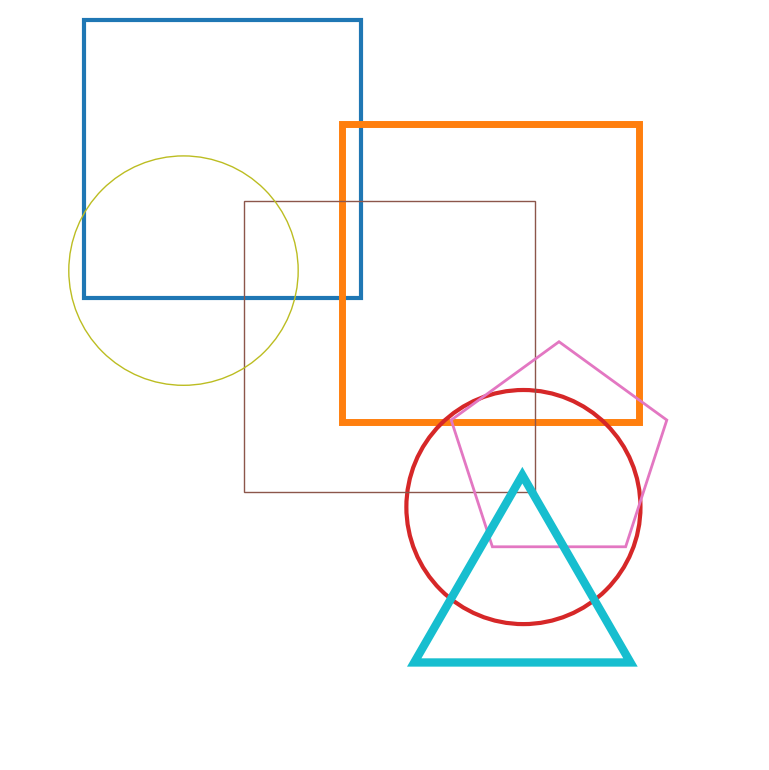[{"shape": "square", "thickness": 1.5, "radius": 0.9, "center": [0.289, 0.793]}, {"shape": "square", "thickness": 2.5, "radius": 0.97, "center": [0.637, 0.645]}, {"shape": "circle", "thickness": 1.5, "radius": 0.76, "center": [0.68, 0.341]}, {"shape": "square", "thickness": 0.5, "radius": 0.95, "center": [0.506, 0.55]}, {"shape": "pentagon", "thickness": 1, "radius": 0.74, "center": [0.726, 0.409]}, {"shape": "circle", "thickness": 0.5, "radius": 0.74, "center": [0.238, 0.649]}, {"shape": "triangle", "thickness": 3, "radius": 0.81, "center": [0.678, 0.221]}]